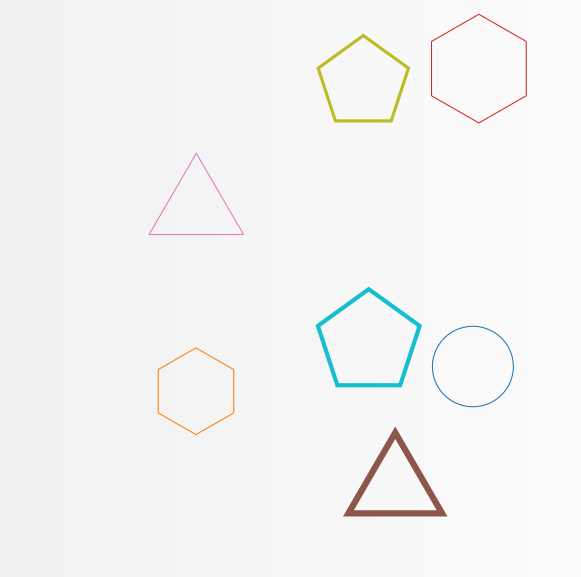[{"shape": "circle", "thickness": 0.5, "radius": 0.35, "center": [0.814, 0.364]}, {"shape": "hexagon", "thickness": 0.5, "radius": 0.38, "center": [0.337, 0.322]}, {"shape": "hexagon", "thickness": 0.5, "radius": 0.47, "center": [0.824, 0.88]}, {"shape": "triangle", "thickness": 3, "radius": 0.47, "center": [0.68, 0.157]}, {"shape": "triangle", "thickness": 0.5, "radius": 0.47, "center": [0.338, 0.64]}, {"shape": "pentagon", "thickness": 1.5, "radius": 0.41, "center": [0.625, 0.856]}, {"shape": "pentagon", "thickness": 2, "radius": 0.46, "center": [0.634, 0.406]}]